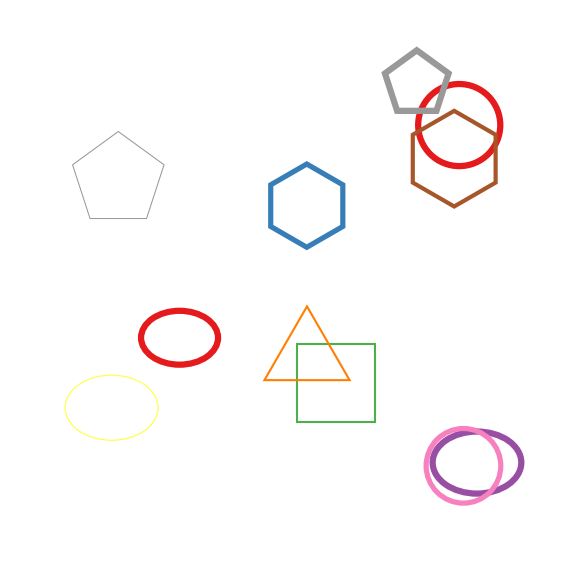[{"shape": "circle", "thickness": 3, "radius": 0.36, "center": [0.795, 0.783]}, {"shape": "oval", "thickness": 3, "radius": 0.33, "center": [0.311, 0.414]}, {"shape": "hexagon", "thickness": 2.5, "radius": 0.36, "center": [0.531, 0.643]}, {"shape": "square", "thickness": 1, "radius": 0.34, "center": [0.582, 0.336]}, {"shape": "oval", "thickness": 3, "radius": 0.38, "center": [0.826, 0.198]}, {"shape": "triangle", "thickness": 1, "radius": 0.43, "center": [0.532, 0.383]}, {"shape": "oval", "thickness": 0.5, "radius": 0.4, "center": [0.193, 0.293]}, {"shape": "hexagon", "thickness": 2, "radius": 0.41, "center": [0.786, 0.724]}, {"shape": "circle", "thickness": 2.5, "radius": 0.32, "center": [0.803, 0.193]}, {"shape": "pentagon", "thickness": 0.5, "radius": 0.42, "center": [0.205, 0.688]}, {"shape": "pentagon", "thickness": 3, "radius": 0.29, "center": [0.722, 0.854]}]